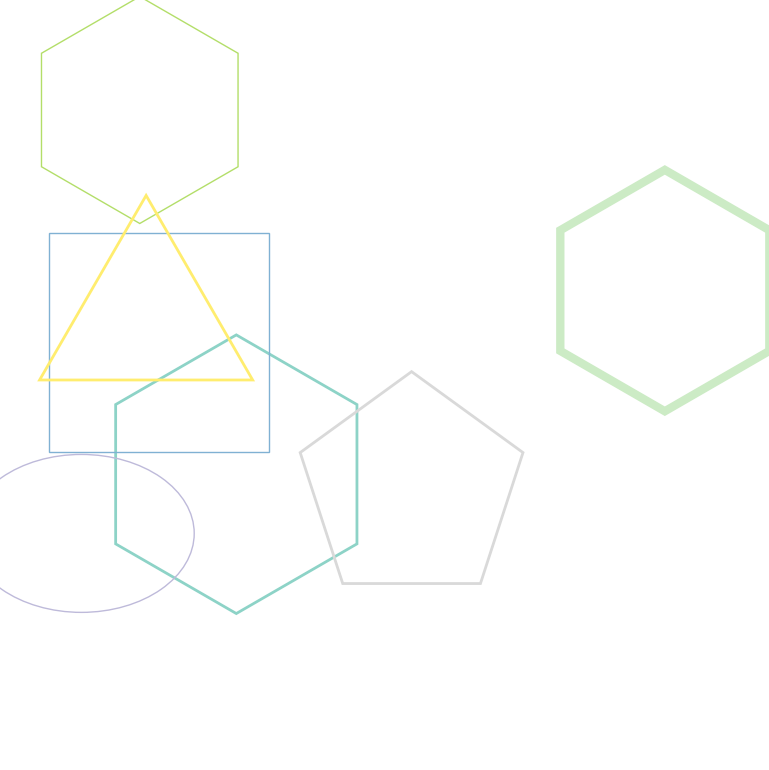[{"shape": "hexagon", "thickness": 1, "radius": 0.9, "center": [0.307, 0.384]}, {"shape": "oval", "thickness": 0.5, "radius": 0.73, "center": [0.106, 0.307]}, {"shape": "square", "thickness": 0.5, "radius": 0.71, "center": [0.207, 0.555]}, {"shape": "hexagon", "thickness": 0.5, "radius": 0.74, "center": [0.182, 0.857]}, {"shape": "pentagon", "thickness": 1, "radius": 0.76, "center": [0.535, 0.365]}, {"shape": "hexagon", "thickness": 3, "radius": 0.78, "center": [0.863, 0.623]}, {"shape": "triangle", "thickness": 1, "radius": 0.8, "center": [0.19, 0.586]}]